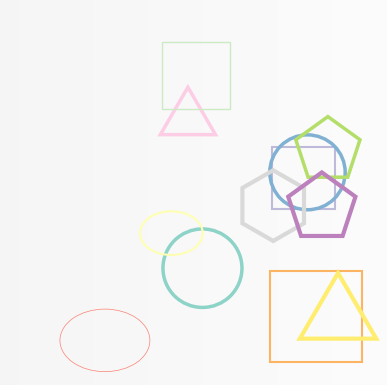[{"shape": "circle", "thickness": 2.5, "radius": 0.51, "center": [0.522, 0.303]}, {"shape": "oval", "thickness": 1.5, "radius": 0.41, "center": [0.442, 0.394]}, {"shape": "square", "thickness": 1.5, "radius": 0.4, "center": [0.783, 0.538]}, {"shape": "oval", "thickness": 0.5, "radius": 0.58, "center": [0.271, 0.116]}, {"shape": "circle", "thickness": 2.5, "radius": 0.49, "center": [0.793, 0.552]}, {"shape": "square", "thickness": 1.5, "radius": 0.59, "center": [0.816, 0.179]}, {"shape": "pentagon", "thickness": 2.5, "radius": 0.44, "center": [0.846, 0.61]}, {"shape": "triangle", "thickness": 2.5, "radius": 0.41, "center": [0.485, 0.691]}, {"shape": "hexagon", "thickness": 3, "radius": 0.46, "center": [0.705, 0.466]}, {"shape": "pentagon", "thickness": 3, "radius": 0.46, "center": [0.831, 0.461]}, {"shape": "square", "thickness": 1, "radius": 0.44, "center": [0.505, 0.804]}, {"shape": "triangle", "thickness": 3, "radius": 0.57, "center": [0.872, 0.177]}]